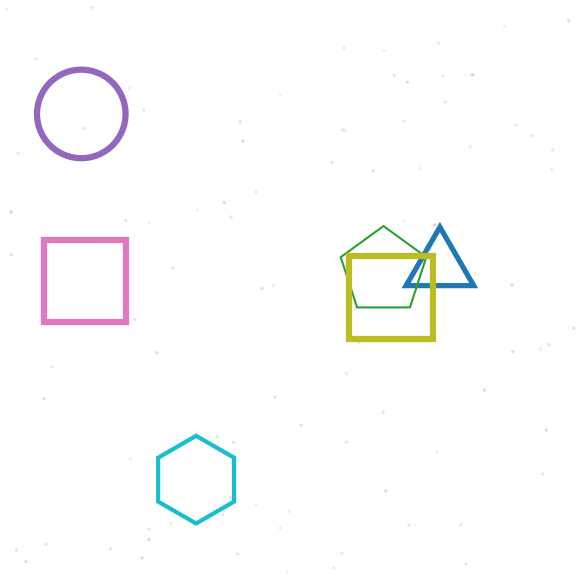[{"shape": "triangle", "thickness": 2.5, "radius": 0.34, "center": [0.762, 0.538]}, {"shape": "pentagon", "thickness": 1, "radius": 0.39, "center": [0.664, 0.53]}, {"shape": "circle", "thickness": 3, "radius": 0.38, "center": [0.141, 0.802]}, {"shape": "square", "thickness": 3, "radius": 0.35, "center": [0.147, 0.513]}, {"shape": "square", "thickness": 3, "radius": 0.36, "center": [0.677, 0.484]}, {"shape": "hexagon", "thickness": 2, "radius": 0.38, "center": [0.34, 0.169]}]